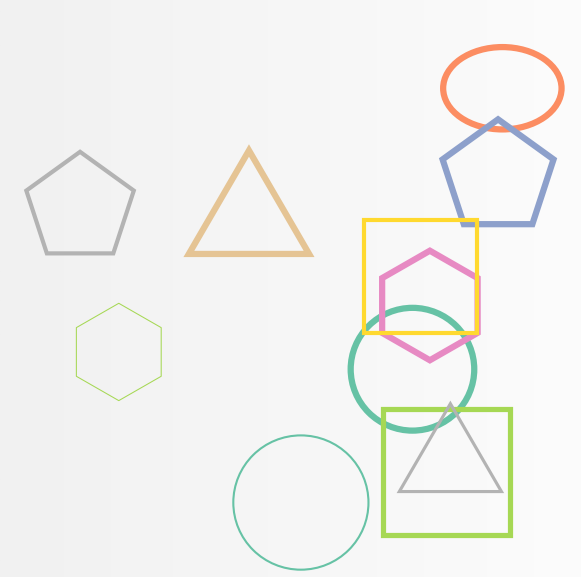[{"shape": "circle", "thickness": 3, "radius": 0.53, "center": [0.71, 0.36]}, {"shape": "circle", "thickness": 1, "radius": 0.58, "center": [0.518, 0.129]}, {"shape": "oval", "thickness": 3, "radius": 0.51, "center": [0.864, 0.846]}, {"shape": "pentagon", "thickness": 3, "radius": 0.5, "center": [0.857, 0.692]}, {"shape": "hexagon", "thickness": 3, "radius": 0.47, "center": [0.74, 0.47]}, {"shape": "hexagon", "thickness": 0.5, "radius": 0.42, "center": [0.204, 0.39]}, {"shape": "square", "thickness": 2.5, "radius": 0.55, "center": [0.769, 0.182]}, {"shape": "square", "thickness": 2, "radius": 0.49, "center": [0.723, 0.52]}, {"shape": "triangle", "thickness": 3, "radius": 0.6, "center": [0.428, 0.619]}, {"shape": "triangle", "thickness": 1.5, "radius": 0.51, "center": [0.775, 0.199]}, {"shape": "pentagon", "thickness": 2, "radius": 0.49, "center": [0.138, 0.639]}]